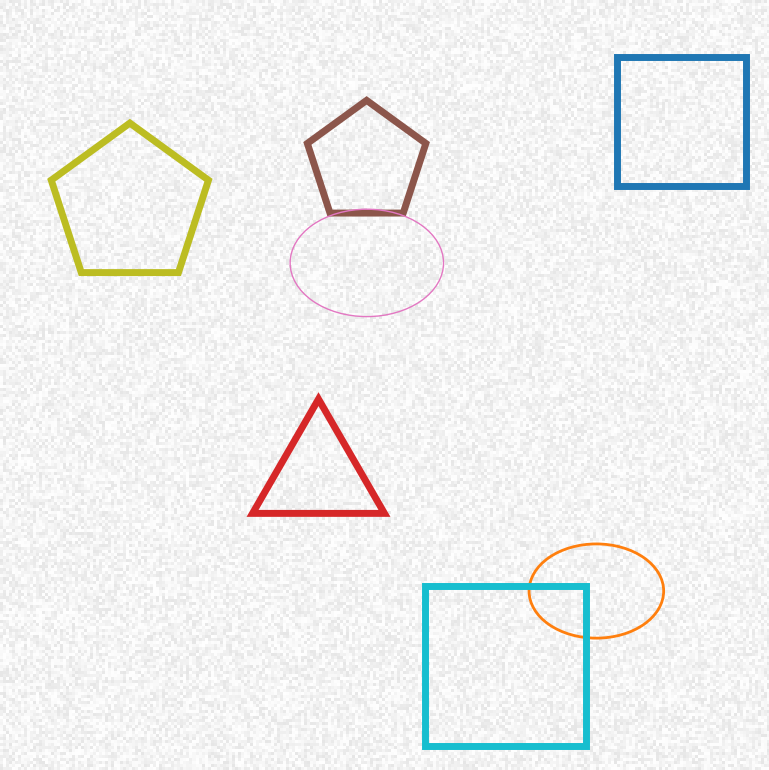[{"shape": "square", "thickness": 2.5, "radius": 0.42, "center": [0.885, 0.842]}, {"shape": "oval", "thickness": 1, "radius": 0.44, "center": [0.774, 0.232]}, {"shape": "triangle", "thickness": 2.5, "radius": 0.49, "center": [0.414, 0.383]}, {"shape": "pentagon", "thickness": 2.5, "radius": 0.4, "center": [0.476, 0.789]}, {"shape": "oval", "thickness": 0.5, "radius": 0.5, "center": [0.476, 0.659]}, {"shape": "pentagon", "thickness": 2.5, "radius": 0.54, "center": [0.169, 0.733]}, {"shape": "square", "thickness": 2.5, "radius": 0.52, "center": [0.657, 0.135]}]